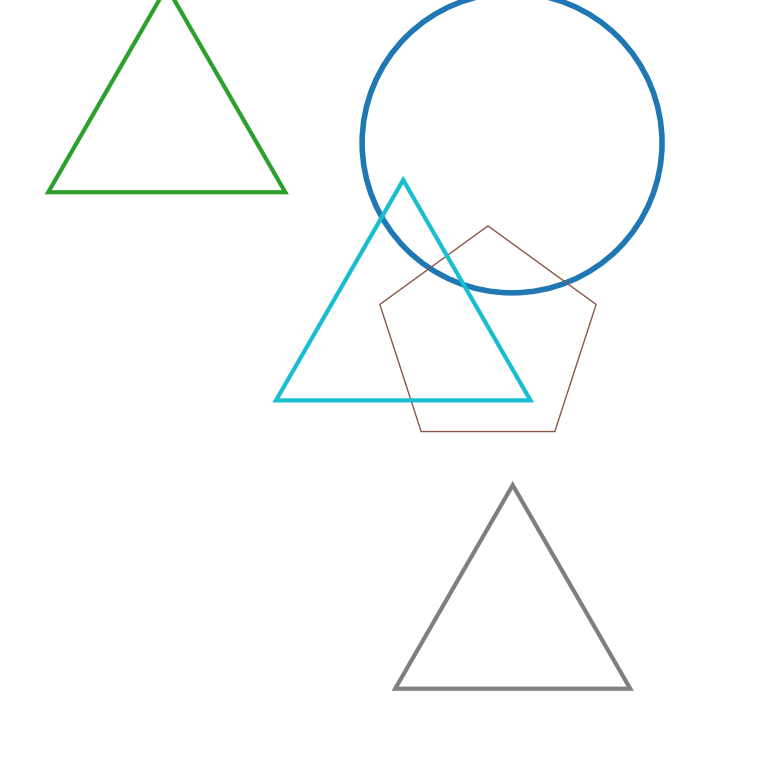[{"shape": "circle", "thickness": 2, "radius": 0.97, "center": [0.665, 0.814]}, {"shape": "triangle", "thickness": 1.5, "radius": 0.89, "center": [0.217, 0.839]}, {"shape": "pentagon", "thickness": 0.5, "radius": 0.74, "center": [0.634, 0.559]}, {"shape": "triangle", "thickness": 1.5, "radius": 0.88, "center": [0.666, 0.194]}, {"shape": "triangle", "thickness": 1.5, "radius": 0.95, "center": [0.524, 0.575]}]